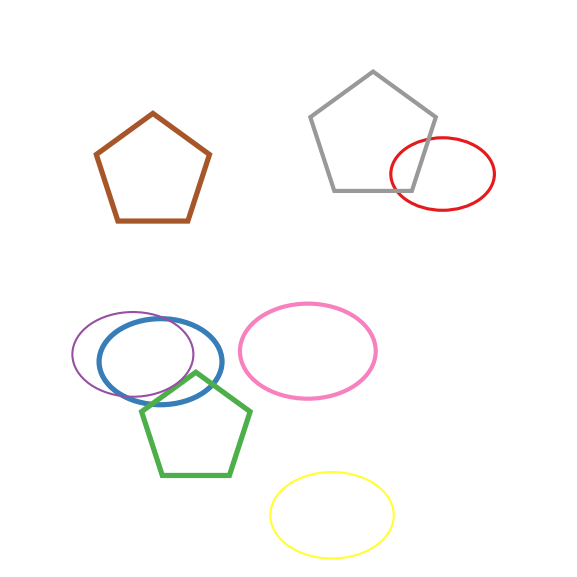[{"shape": "oval", "thickness": 1.5, "radius": 0.45, "center": [0.766, 0.698]}, {"shape": "oval", "thickness": 2.5, "radius": 0.53, "center": [0.278, 0.373]}, {"shape": "pentagon", "thickness": 2.5, "radius": 0.49, "center": [0.339, 0.256]}, {"shape": "oval", "thickness": 1, "radius": 0.52, "center": [0.23, 0.385]}, {"shape": "oval", "thickness": 1, "radius": 0.53, "center": [0.575, 0.107]}, {"shape": "pentagon", "thickness": 2.5, "radius": 0.52, "center": [0.265, 0.7]}, {"shape": "oval", "thickness": 2, "radius": 0.59, "center": [0.533, 0.391]}, {"shape": "pentagon", "thickness": 2, "radius": 0.57, "center": [0.646, 0.761]}]